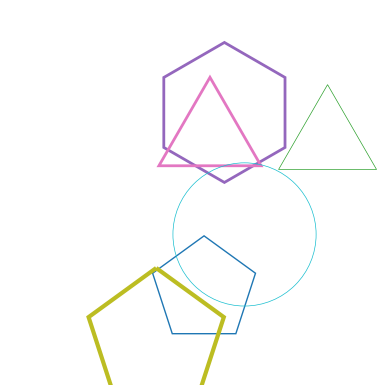[{"shape": "pentagon", "thickness": 1, "radius": 0.7, "center": [0.53, 0.247]}, {"shape": "triangle", "thickness": 0.5, "radius": 0.73, "center": [0.851, 0.633]}, {"shape": "hexagon", "thickness": 2, "radius": 0.91, "center": [0.583, 0.708]}, {"shape": "triangle", "thickness": 2, "radius": 0.77, "center": [0.545, 0.646]}, {"shape": "pentagon", "thickness": 3, "radius": 0.92, "center": [0.406, 0.119]}, {"shape": "circle", "thickness": 0.5, "radius": 0.93, "center": [0.635, 0.391]}]